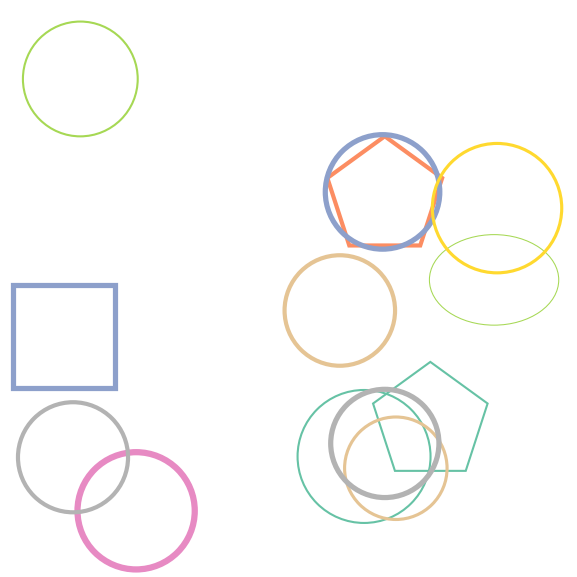[{"shape": "circle", "thickness": 1, "radius": 0.58, "center": [0.63, 0.209]}, {"shape": "pentagon", "thickness": 1, "radius": 0.52, "center": [0.745, 0.268]}, {"shape": "pentagon", "thickness": 2, "radius": 0.52, "center": [0.666, 0.659]}, {"shape": "square", "thickness": 2.5, "radius": 0.45, "center": [0.111, 0.416]}, {"shape": "circle", "thickness": 2.5, "radius": 0.5, "center": [0.662, 0.667]}, {"shape": "circle", "thickness": 3, "radius": 0.51, "center": [0.236, 0.115]}, {"shape": "oval", "thickness": 0.5, "radius": 0.56, "center": [0.856, 0.514]}, {"shape": "circle", "thickness": 1, "radius": 0.5, "center": [0.139, 0.862]}, {"shape": "circle", "thickness": 1.5, "radius": 0.56, "center": [0.861, 0.639]}, {"shape": "circle", "thickness": 2, "radius": 0.48, "center": [0.588, 0.461]}, {"shape": "circle", "thickness": 1.5, "radius": 0.44, "center": [0.685, 0.188]}, {"shape": "circle", "thickness": 2, "radius": 0.48, "center": [0.126, 0.207]}, {"shape": "circle", "thickness": 2.5, "radius": 0.47, "center": [0.666, 0.231]}]